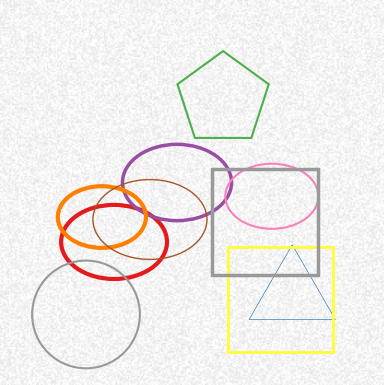[{"shape": "oval", "thickness": 3, "radius": 0.69, "center": [0.296, 0.372]}, {"shape": "triangle", "thickness": 0.5, "radius": 0.65, "center": [0.759, 0.235]}, {"shape": "pentagon", "thickness": 1.5, "radius": 0.62, "center": [0.58, 0.743]}, {"shape": "oval", "thickness": 2.5, "radius": 0.71, "center": [0.46, 0.526]}, {"shape": "oval", "thickness": 3, "radius": 0.57, "center": [0.265, 0.436]}, {"shape": "square", "thickness": 2, "radius": 0.68, "center": [0.729, 0.221]}, {"shape": "oval", "thickness": 1, "radius": 0.74, "center": [0.389, 0.43]}, {"shape": "oval", "thickness": 1.5, "radius": 0.6, "center": [0.706, 0.49]}, {"shape": "square", "thickness": 2.5, "radius": 0.69, "center": [0.689, 0.424]}, {"shape": "circle", "thickness": 1.5, "radius": 0.7, "center": [0.223, 0.183]}]